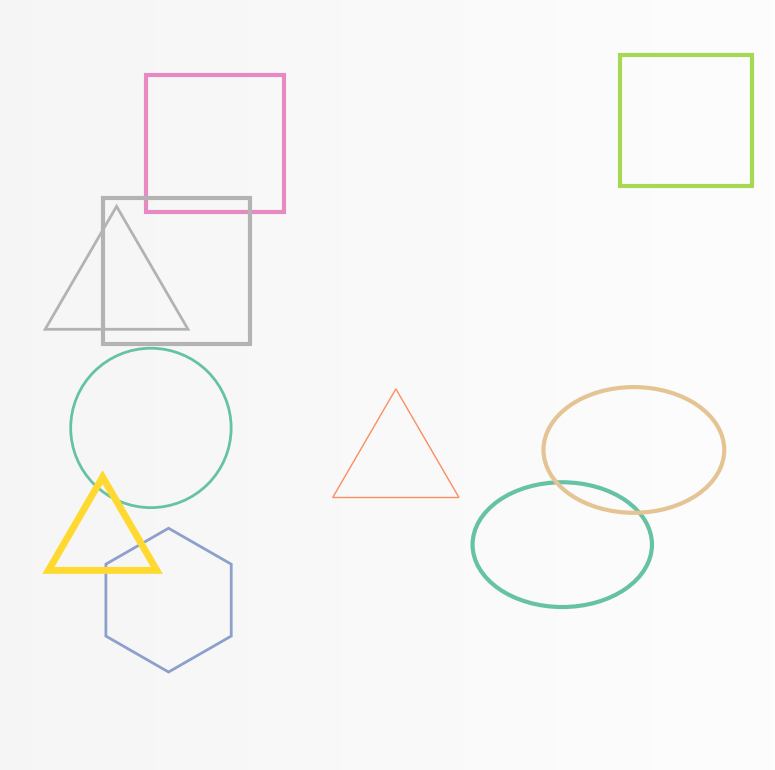[{"shape": "circle", "thickness": 1, "radius": 0.52, "center": [0.195, 0.444]}, {"shape": "oval", "thickness": 1.5, "radius": 0.58, "center": [0.726, 0.293]}, {"shape": "triangle", "thickness": 0.5, "radius": 0.47, "center": [0.511, 0.401]}, {"shape": "hexagon", "thickness": 1, "radius": 0.47, "center": [0.217, 0.221]}, {"shape": "square", "thickness": 1.5, "radius": 0.45, "center": [0.277, 0.813]}, {"shape": "square", "thickness": 1.5, "radius": 0.43, "center": [0.885, 0.844]}, {"shape": "triangle", "thickness": 2.5, "radius": 0.4, "center": [0.132, 0.3]}, {"shape": "oval", "thickness": 1.5, "radius": 0.58, "center": [0.818, 0.416]}, {"shape": "triangle", "thickness": 1, "radius": 0.53, "center": [0.15, 0.626]}, {"shape": "square", "thickness": 1.5, "radius": 0.47, "center": [0.228, 0.649]}]